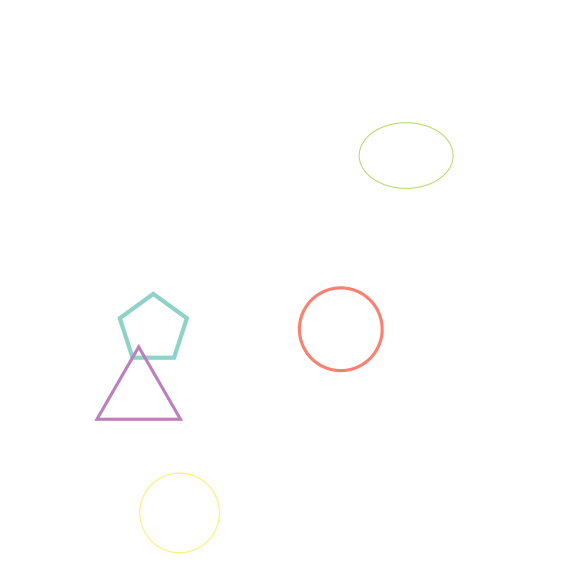[{"shape": "pentagon", "thickness": 2, "radius": 0.31, "center": [0.265, 0.429]}, {"shape": "circle", "thickness": 1.5, "radius": 0.36, "center": [0.59, 0.429]}, {"shape": "oval", "thickness": 0.5, "radius": 0.41, "center": [0.703, 0.73]}, {"shape": "triangle", "thickness": 1.5, "radius": 0.42, "center": [0.24, 0.315]}, {"shape": "circle", "thickness": 0.5, "radius": 0.34, "center": [0.311, 0.111]}]